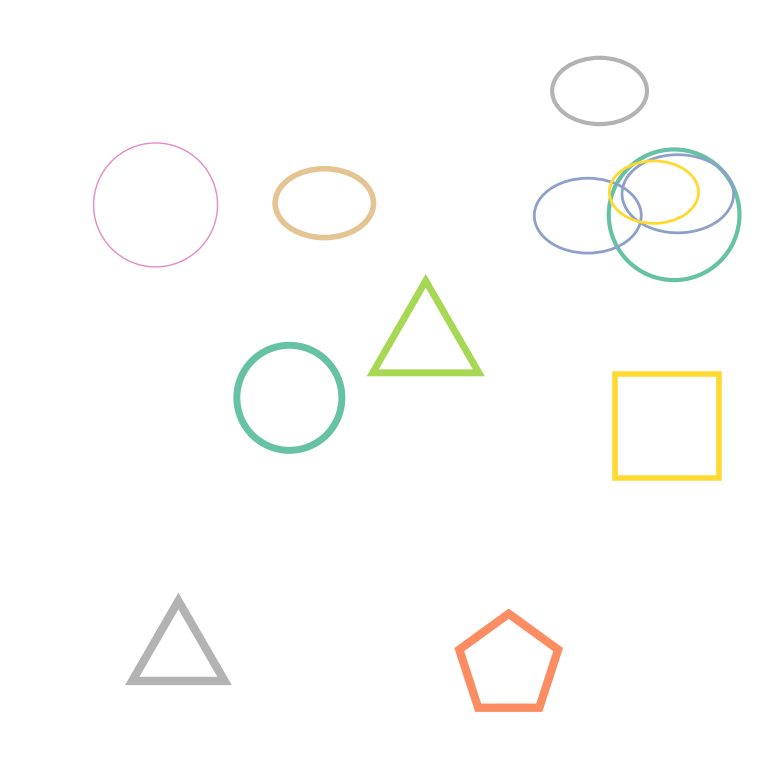[{"shape": "circle", "thickness": 2.5, "radius": 0.34, "center": [0.376, 0.483]}, {"shape": "circle", "thickness": 1.5, "radius": 0.42, "center": [0.875, 0.721]}, {"shape": "pentagon", "thickness": 3, "radius": 0.34, "center": [0.661, 0.135]}, {"shape": "oval", "thickness": 1, "radius": 0.36, "center": [0.88, 0.748]}, {"shape": "oval", "thickness": 1, "radius": 0.35, "center": [0.763, 0.72]}, {"shape": "circle", "thickness": 0.5, "radius": 0.4, "center": [0.202, 0.734]}, {"shape": "triangle", "thickness": 2.5, "radius": 0.4, "center": [0.553, 0.556]}, {"shape": "square", "thickness": 2, "radius": 0.34, "center": [0.866, 0.447]}, {"shape": "oval", "thickness": 1, "radius": 0.29, "center": [0.849, 0.75]}, {"shape": "oval", "thickness": 2, "radius": 0.32, "center": [0.421, 0.736]}, {"shape": "triangle", "thickness": 3, "radius": 0.35, "center": [0.232, 0.15]}, {"shape": "oval", "thickness": 1.5, "radius": 0.31, "center": [0.779, 0.882]}]